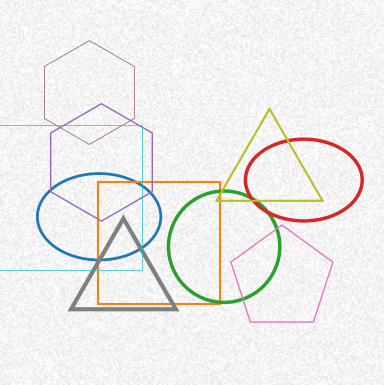[{"shape": "oval", "thickness": 2, "radius": 0.8, "center": [0.257, 0.437]}, {"shape": "square", "thickness": 1.5, "radius": 0.79, "center": [0.412, 0.369]}, {"shape": "circle", "thickness": 2.5, "radius": 0.72, "center": [0.582, 0.359]}, {"shape": "oval", "thickness": 2.5, "radius": 0.76, "center": [0.789, 0.532]}, {"shape": "hexagon", "thickness": 1, "radius": 0.76, "center": [0.264, 0.578]}, {"shape": "hexagon", "thickness": 0.5, "radius": 0.67, "center": [0.232, 0.76]}, {"shape": "pentagon", "thickness": 1, "radius": 0.7, "center": [0.732, 0.276]}, {"shape": "triangle", "thickness": 3, "radius": 0.79, "center": [0.321, 0.275]}, {"shape": "triangle", "thickness": 1.5, "radius": 0.8, "center": [0.7, 0.558]}, {"shape": "square", "thickness": 0.5, "radius": 0.94, "center": [0.181, 0.488]}]